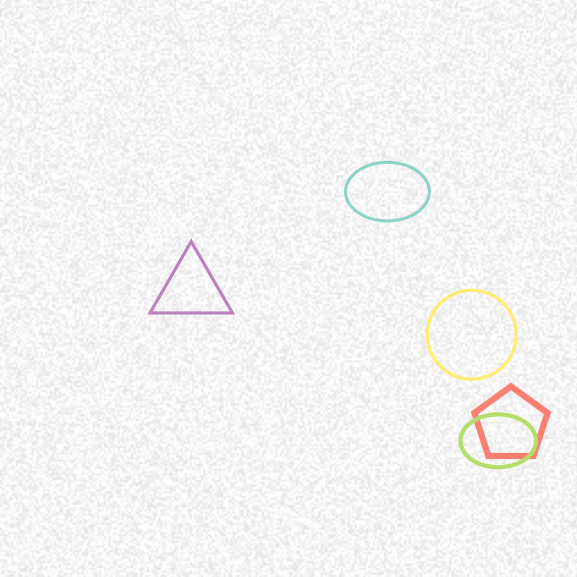[{"shape": "oval", "thickness": 1.5, "radius": 0.36, "center": [0.671, 0.667]}, {"shape": "pentagon", "thickness": 3, "radius": 0.33, "center": [0.885, 0.263]}, {"shape": "oval", "thickness": 2, "radius": 0.33, "center": [0.863, 0.236]}, {"shape": "triangle", "thickness": 1.5, "radius": 0.41, "center": [0.331, 0.498]}, {"shape": "circle", "thickness": 1.5, "radius": 0.38, "center": [0.817, 0.42]}]